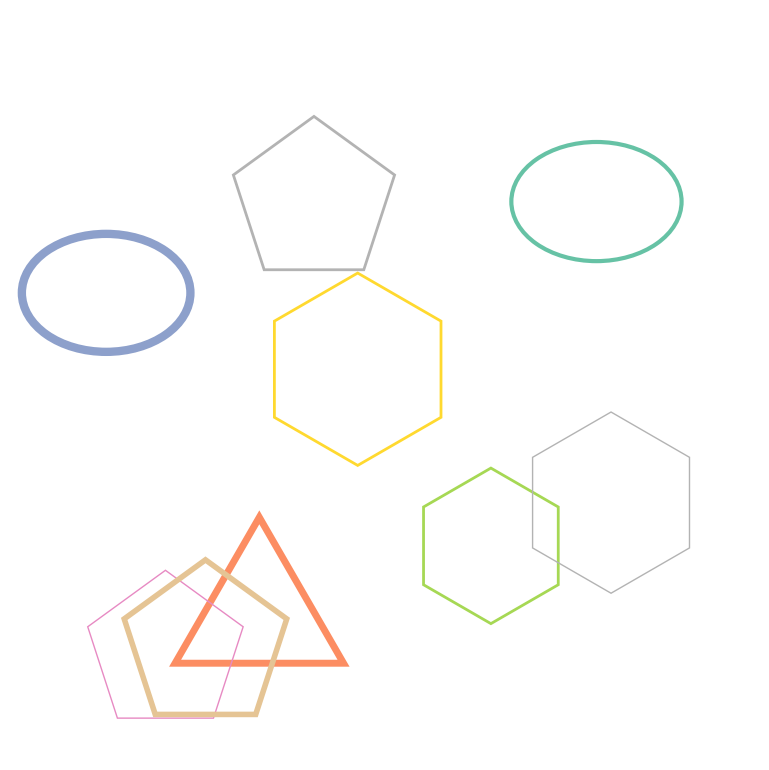[{"shape": "oval", "thickness": 1.5, "radius": 0.55, "center": [0.775, 0.738]}, {"shape": "triangle", "thickness": 2.5, "radius": 0.63, "center": [0.337, 0.202]}, {"shape": "oval", "thickness": 3, "radius": 0.55, "center": [0.138, 0.62]}, {"shape": "pentagon", "thickness": 0.5, "radius": 0.53, "center": [0.215, 0.153]}, {"shape": "hexagon", "thickness": 1, "radius": 0.51, "center": [0.638, 0.291]}, {"shape": "hexagon", "thickness": 1, "radius": 0.62, "center": [0.465, 0.52]}, {"shape": "pentagon", "thickness": 2, "radius": 0.55, "center": [0.267, 0.162]}, {"shape": "pentagon", "thickness": 1, "radius": 0.55, "center": [0.408, 0.739]}, {"shape": "hexagon", "thickness": 0.5, "radius": 0.59, "center": [0.794, 0.347]}]